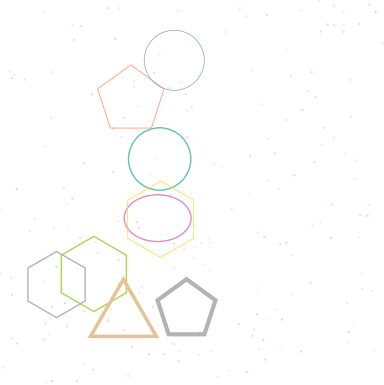[{"shape": "circle", "thickness": 1, "radius": 0.4, "center": [0.415, 0.587]}, {"shape": "pentagon", "thickness": 0.5, "radius": 0.45, "center": [0.34, 0.741]}, {"shape": "circle", "thickness": 0.5, "radius": 0.39, "center": [0.453, 0.843]}, {"shape": "oval", "thickness": 1, "radius": 0.43, "center": [0.409, 0.433]}, {"shape": "hexagon", "thickness": 1, "radius": 0.49, "center": [0.244, 0.288]}, {"shape": "hexagon", "thickness": 0.5, "radius": 0.5, "center": [0.417, 0.431]}, {"shape": "triangle", "thickness": 2.5, "radius": 0.49, "center": [0.321, 0.176]}, {"shape": "pentagon", "thickness": 3, "radius": 0.4, "center": [0.484, 0.196]}, {"shape": "hexagon", "thickness": 1, "radius": 0.43, "center": [0.147, 0.261]}]